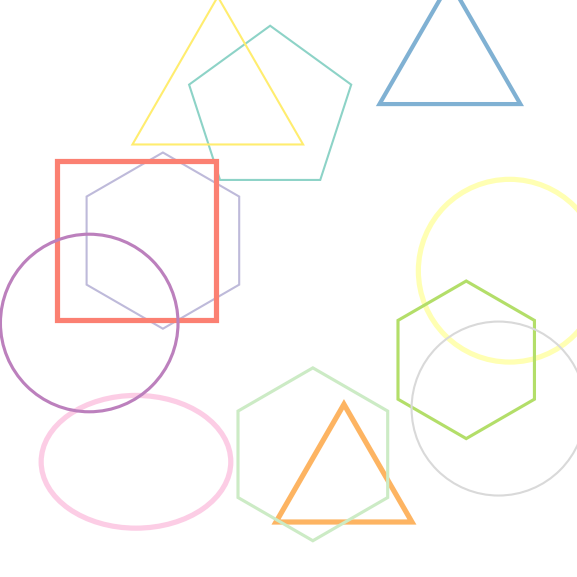[{"shape": "pentagon", "thickness": 1, "radius": 0.74, "center": [0.468, 0.807]}, {"shape": "circle", "thickness": 2.5, "radius": 0.79, "center": [0.883, 0.53]}, {"shape": "hexagon", "thickness": 1, "radius": 0.76, "center": [0.282, 0.582]}, {"shape": "square", "thickness": 2.5, "radius": 0.69, "center": [0.236, 0.583]}, {"shape": "triangle", "thickness": 2, "radius": 0.7, "center": [0.779, 0.889]}, {"shape": "triangle", "thickness": 2.5, "radius": 0.68, "center": [0.596, 0.163]}, {"shape": "hexagon", "thickness": 1.5, "radius": 0.68, "center": [0.807, 0.376]}, {"shape": "oval", "thickness": 2.5, "radius": 0.82, "center": [0.235, 0.199]}, {"shape": "circle", "thickness": 1, "radius": 0.75, "center": [0.863, 0.292]}, {"shape": "circle", "thickness": 1.5, "radius": 0.77, "center": [0.155, 0.44]}, {"shape": "hexagon", "thickness": 1.5, "radius": 0.75, "center": [0.542, 0.212]}, {"shape": "triangle", "thickness": 1, "radius": 0.85, "center": [0.377, 0.834]}]